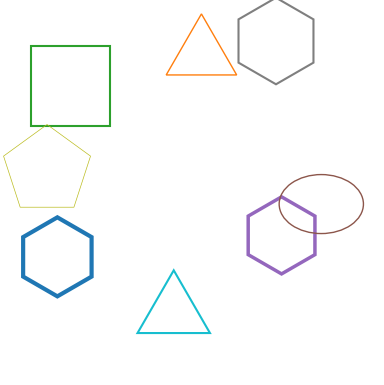[{"shape": "hexagon", "thickness": 3, "radius": 0.51, "center": [0.149, 0.333]}, {"shape": "triangle", "thickness": 1, "radius": 0.53, "center": [0.523, 0.858]}, {"shape": "square", "thickness": 1.5, "radius": 0.52, "center": [0.184, 0.777]}, {"shape": "hexagon", "thickness": 2.5, "radius": 0.5, "center": [0.731, 0.389]}, {"shape": "oval", "thickness": 1, "radius": 0.55, "center": [0.835, 0.47]}, {"shape": "hexagon", "thickness": 1.5, "radius": 0.56, "center": [0.717, 0.894]}, {"shape": "pentagon", "thickness": 0.5, "radius": 0.59, "center": [0.122, 0.558]}, {"shape": "triangle", "thickness": 1.5, "radius": 0.54, "center": [0.451, 0.189]}]